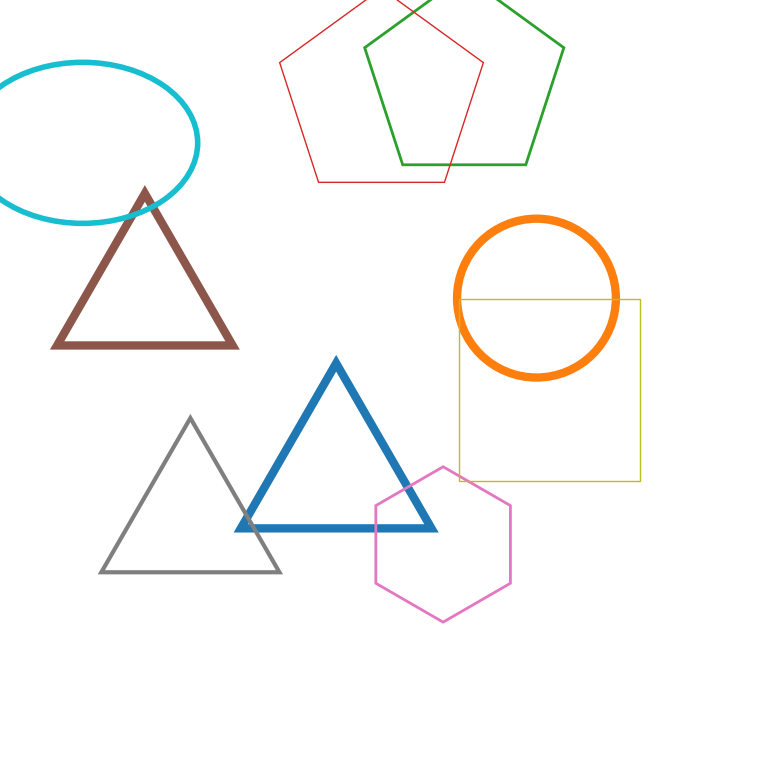[{"shape": "triangle", "thickness": 3, "radius": 0.71, "center": [0.437, 0.385]}, {"shape": "circle", "thickness": 3, "radius": 0.52, "center": [0.697, 0.613]}, {"shape": "pentagon", "thickness": 1, "radius": 0.68, "center": [0.603, 0.896]}, {"shape": "pentagon", "thickness": 0.5, "radius": 0.7, "center": [0.495, 0.876]}, {"shape": "triangle", "thickness": 3, "radius": 0.66, "center": [0.188, 0.617]}, {"shape": "hexagon", "thickness": 1, "radius": 0.5, "center": [0.575, 0.293]}, {"shape": "triangle", "thickness": 1.5, "radius": 0.67, "center": [0.247, 0.324]}, {"shape": "square", "thickness": 0.5, "radius": 0.59, "center": [0.714, 0.494]}, {"shape": "oval", "thickness": 2, "radius": 0.75, "center": [0.107, 0.814]}]